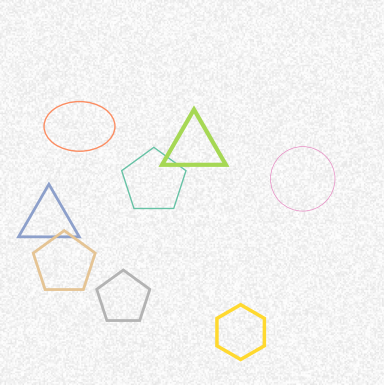[{"shape": "pentagon", "thickness": 1, "radius": 0.44, "center": [0.4, 0.53]}, {"shape": "oval", "thickness": 1, "radius": 0.46, "center": [0.206, 0.672]}, {"shape": "triangle", "thickness": 2, "radius": 0.46, "center": [0.127, 0.43]}, {"shape": "circle", "thickness": 0.5, "radius": 0.42, "center": [0.786, 0.535]}, {"shape": "triangle", "thickness": 3, "radius": 0.48, "center": [0.504, 0.62]}, {"shape": "hexagon", "thickness": 2.5, "radius": 0.36, "center": [0.625, 0.137]}, {"shape": "pentagon", "thickness": 2, "radius": 0.42, "center": [0.167, 0.316]}, {"shape": "pentagon", "thickness": 2, "radius": 0.36, "center": [0.32, 0.226]}]